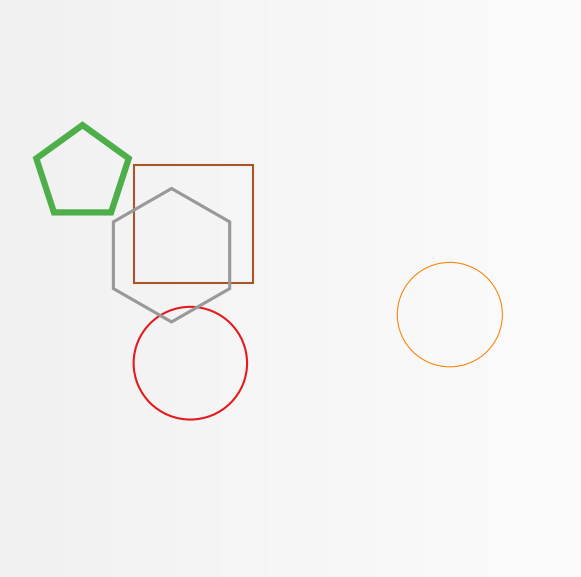[{"shape": "circle", "thickness": 1, "radius": 0.49, "center": [0.327, 0.37]}, {"shape": "pentagon", "thickness": 3, "radius": 0.42, "center": [0.142, 0.699]}, {"shape": "circle", "thickness": 0.5, "radius": 0.45, "center": [0.774, 0.454]}, {"shape": "square", "thickness": 1, "radius": 0.51, "center": [0.333, 0.611]}, {"shape": "hexagon", "thickness": 1.5, "radius": 0.58, "center": [0.295, 0.557]}]